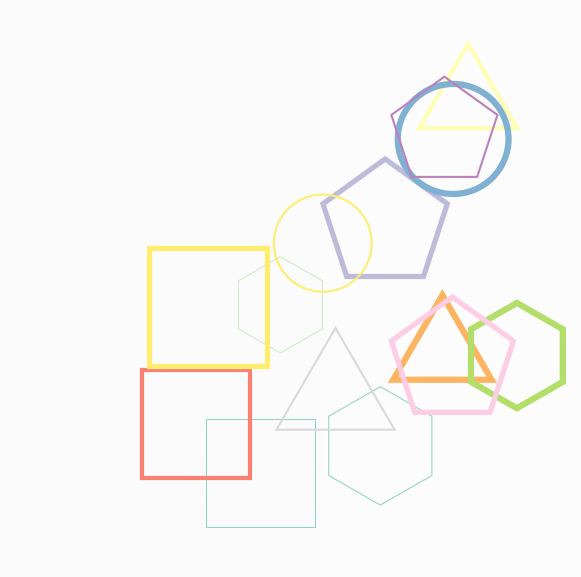[{"shape": "square", "thickness": 0.5, "radius": 0.47, "center": [0.448, 0.18]}, {"shape": "hexagon", "thickness": 0.5, "radius": 0.51, "center": [0.654, 0.227]}, {"shape": "triangle", "thickness": 2, "radius": 0.49, "center": [0.805, 0.826]}, {"shape": "pentagon", "thickness": 2.5, "radius": 0.56, "center": [0.663, 0.611]}, {"shape": "square", "thickness": 2, "radius": 0.47, "center": [0.337, 0.266]}, {"shape": "circle", "thickness": 3, "radius": 0.48, "center": [0.78, 0.758]}, {"shape": "triangle", "thickness": 3, "radius": 0.49, "center": [0.761, 0.39]}, {"shape": "hexagon", "thickness": 3, "radius": 0.46, "center": [0.889, 0.383]}, {"shape": "pentagon", "thickness": 2.5, "radius": 0.55, "center": [0.778, 0.374]}, {"shape": "triangle", "thickness": 1, "radius": 0.59, "center": [0.577, 0.314]}, {"shape": "pentagon", "thickness": 1, "radius": 0.48, "center": [0.765, 0.77]}, {"shape": "hexagon", "thickness": 0.5, "radius": 0.42, "center": [0.482, 0.471]}, {"shape": "circle", "thickness": 1, "radius": 0.42, "center": [0.555, 0.578]}, {"shape": "square", "thickness": 2.5, "radius": 0.51, "center": [0.358, 0.468]}]